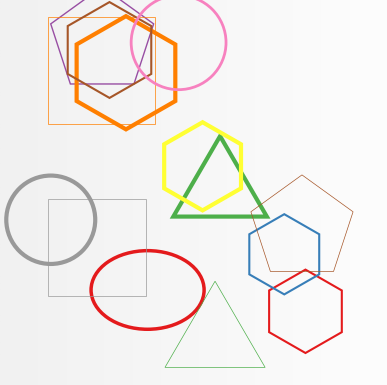[{"shape": "hexagon", "thickness": 1.5, "radius": 0.54, "center": [0.788, 0.191]}, {"shape": "oval", "thickness": 2.5, "radius": 0.73, "center": [0.381, 0.247]}, {"shape": "hexagon", "thickness": 1.5, "radius": 0.52, "center": [0.734, 0.339]}, {"shape": "triangle", "thickness": 0.5, "radius": 0.75, "center": [0.555, 0.12]}, {"shape": "triangle", "thickness": 3, "radius": 0.7, "center": [0.568, 0.507]}, {"shape": "pentagon", "thickness": 1, "radius": 0.7, "center": [0.264, 0.895]}, {"shape": "square", "thickness": 0.5, "radius": 0.69, "center": [0.263, 0.817]}, {"shape": "hexagon", "thickness": 3, "radius": 0.74, "center": [0.325, 0.811]}, {"shape": "hexagon", "thickness": 3, "radius": 0.57, "center": [0.523, 0.568]}, {"shape": "hexagon", "thickness": 1.5, "radius": 0.62, "center": [0.283, 0.87]}, {"shape": "pentagon", "thickness": 0.5, "radius": 0.69, "center": [0.779, 0.407]}, {"shape": "circle", "thickness": 2, "radius": 0.61, "center": [0.461, 0.89]}, {"shape": "square", "thickness": 0.5, "radius": 0.63, "center": [0.25, 0.357]}, {"shape": "circle", "thickness": 3, "radius": 0.57, "center": [0.131, 0.429]}]